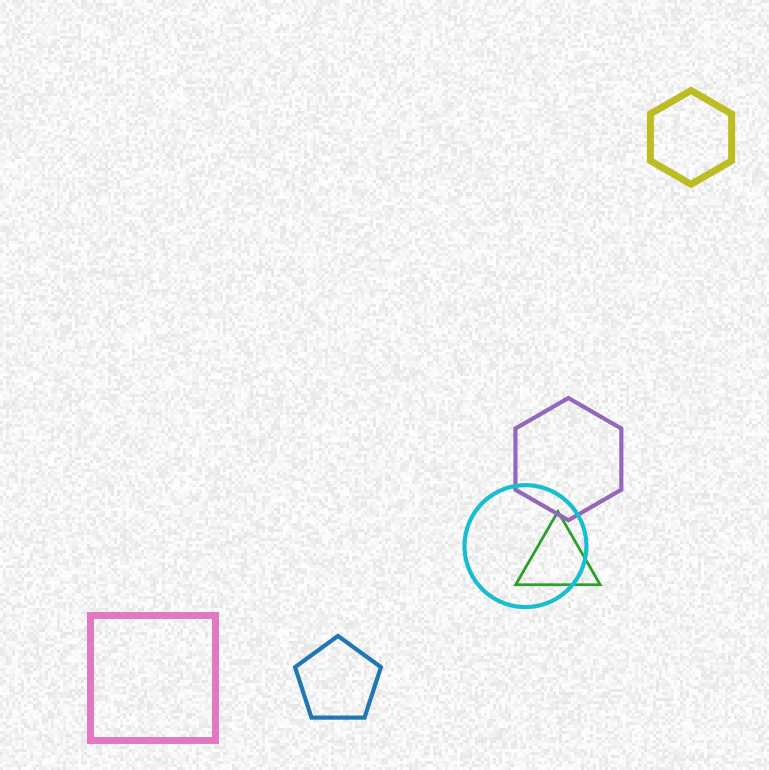[{"shape": "pentagon", "thickness": 1.5, "radius": 0.29, "center": [0.439, 0.115]}, {"shape": "triangle", "thickness": 1, "radius": 0.32, "center": [0.725, 0.272]}, {"shape": "hexagon", "thickness": 1.5, "radius": 0.4, "center": [0.738, 0.404]}, {"shape": "square", "thickness": 2.5, "radius": 0.41, "center": [0.198, 0.12]}, {"shape": "hexagon", "thickness": 2.5, "radius": 0.3, "center": [0.897, 0.822]}, {"shape": "circle", "thickness": 1.5, "radius": 0.4, "center": [0.682, 0.291]}]